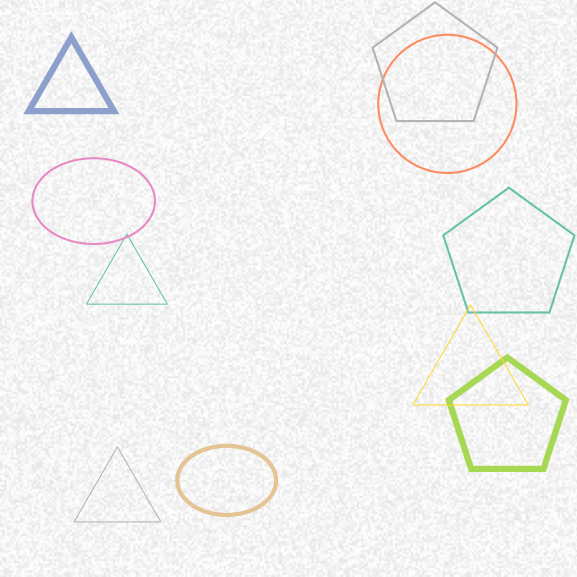[{"shape": "triangle", "thickness": 0.5, "radius": 0.4, "center": [0.22, 0.513]}, {"shape": "pentagon", "thickness": 1, "radius": 0.6, "center": [0.881, 0.555]}, {"shape": "circle", "thickness": 1, "radius": 0.6, "center": [0.775, 0.819]}, {"shape": "triangle", "thickness": 3, "radius": 0.43, "center": [0.124, 0.849]}, {"shape": "oval", "thickness": 1, "radius": 0.53, "center": [0.162, 0.651]}, {"shape": "pentagon", "thickness": 3, "radius": 0.53, "center": [0.878, 0.273]}, {"shape": "triangle", "thickness": 0.5, "radius": 0.58, "center": [0.815, 0.356]}, {"shape": "oval", "thickness": 2, "radius": 0.43, "center": [0.393, 0.167]}, {"shape": "pentagon", "thickness": 1, "radius": 0.57, "center": [0.753, 0.881]}, {"shape": "triangle", "thickness": 0.5, "radius": 0.43, "center": [0.203, 0.139]}]